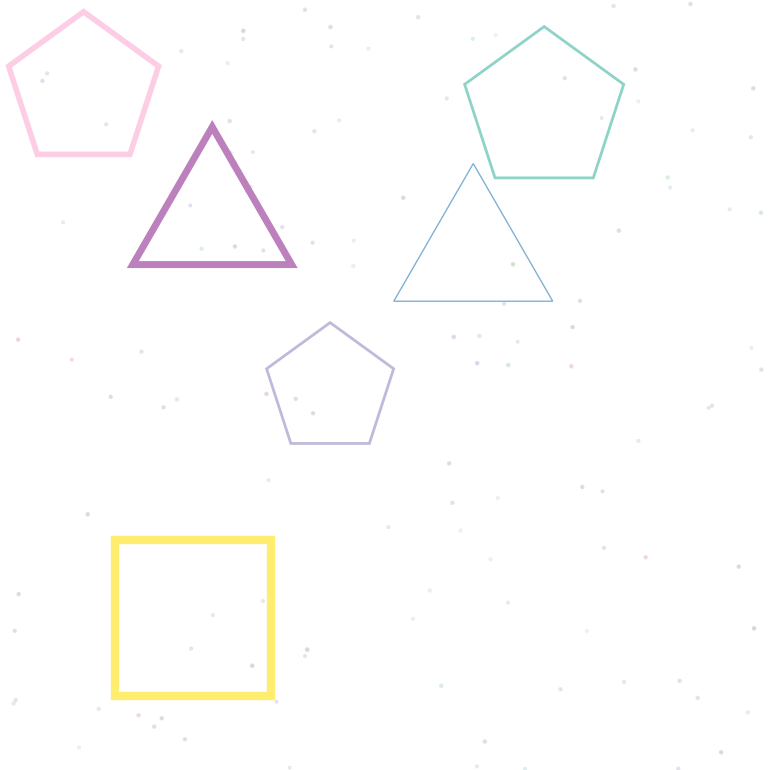[{"shape": "pentagon", "thickness": 1, "radius": 0.54, "center": [0.707, 0.857]}, {"shape": "pentagon", "thickness": 1, "radius": 0.43, "center": [0.429, 0.494]}, {"shape": "triangle", "thickness": 0.5, "radius": 0.6, "center": [0.615, 0.668]}, {"shape": "pentagon", "thickness": 2, "radius": 0.51, "center": [0.109, 0.882]}, {"shape": "triangle", "thickness": 2.5, "radius": 0.6, "center": [0.276, 0.716]}, {"shape": "square", "thickness": 3, "radius": 0.51, "center": [0.25, 0.197]}]